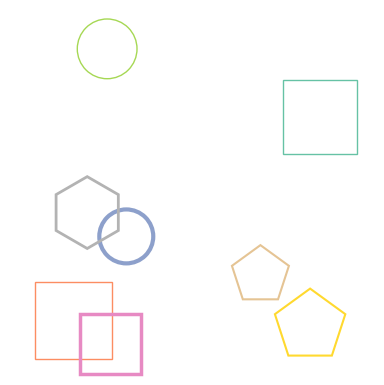[{"shape": "square", "thickness": 1, "radius": 0.48, "center": [0.832, 0.697]}, {"shape": "square", "thickness": 1, "radius": 0.5, "center": [0.192, 0.169]}, {"shape": "circle", "thickness": 3, "radius": 0.35, "center": [0.328, 0.386]}, {"shape": "square", "thickness": 2.5, "radius": 0.39, "center": [0.287, 0.106]}, {"shape": "circle", "thickness": 1, "radius": 0.39, "center": [0.278, 0.873]}, {"shape": "pentagon", "thickness": 1.5, "radius": 0.48, "center": [0.806, 0.154]}, {"shape": "pentagon", "thickness": 1.5, "radius": 0.39, "center": [0.676, 0.285]}, {"shape": "hexagon", "thickness": 2, "radius": 0.47, "center": [0.227, 0.448]}]